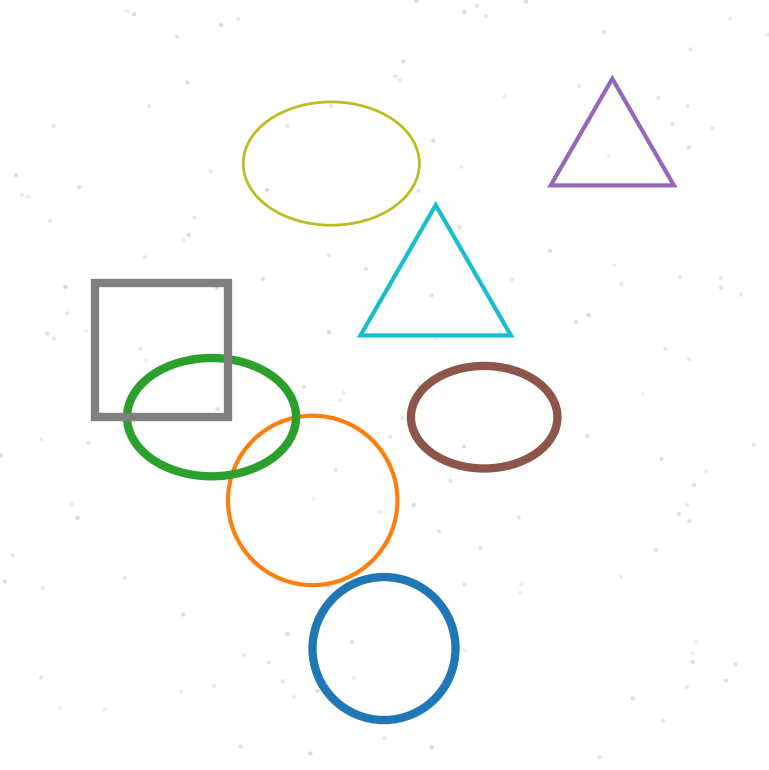[{"shape": "circle", "thickness": 3, "radius": 0.46, "center": [0.499, 0.158]}, {"shape": "circle", "thickness": 1.5, "radius": 0.55, "center": [0.406, 0.35]}, {"shape": "oval", "thickness": 3, "radius": 0.55, "center": [0.275, 0.458]}, {"shape": "triangle", "thickness": 1.5, "radius": 0.46, "center": [0.795, 0.805]}, {"shape": "oval", "thickness": 3, "radius": 0.48, "center": [0.629, 0.458]}, {"shape": "square", "thickness": 3, "radius": 0.43, "center": [0.21, 0.545]}, {"shape": "oval", "thickness": 1, "radius": 0.57, "center": [0.43, 0.788]}, {"shape": "triangle", "thickness": 1.5, "radius": 0.56, "center": [0.566, 0.621]}]